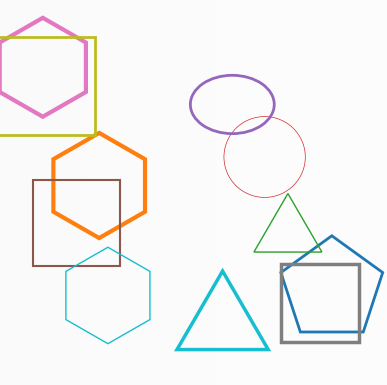[{"shape": "pentagon", "thickness": 2, "radius": 0.69, "center": [0.856, 0.249]}, {"shape": "hexagon", "thickness": 3, "radius": 0.68, "center": [0.256, 0.518]}, {"shape": "triangle", "thickness": 1, "radius": 0.51, "center": [0.743, 0.396]}, {"shape": "circle", "thickness": 0.5, "radius": 0.52, "center": [0.683, 0.592]}, {"shape": "oval", "thickness": 2, "radius": 0.54, "center": [0.599, 0.729]}, {"shape": "square", "thickness": 1.5, "radius": 0.56, "center": [0.198, 0.421]}, {"shape": "hexagon", "thickness": 3, "radius": 0.64, "center": [0.11, 0.825]}, {"shape": "square", "thickness": 2.5, "radius": 0.51, "center": [0.826, 0.212]}, {"shape": "square", "thickness": 2, "radius": 0.63, "center": [0.118, 0.777]}, {"shape": "hexagon", "thickness": 1, "radius": 0.63, "center": [0.278, 0.233]}, {"shape": "triangle", "thickness": 2.5, "radius": 0.68, "center": [0.574, 0.16]}]